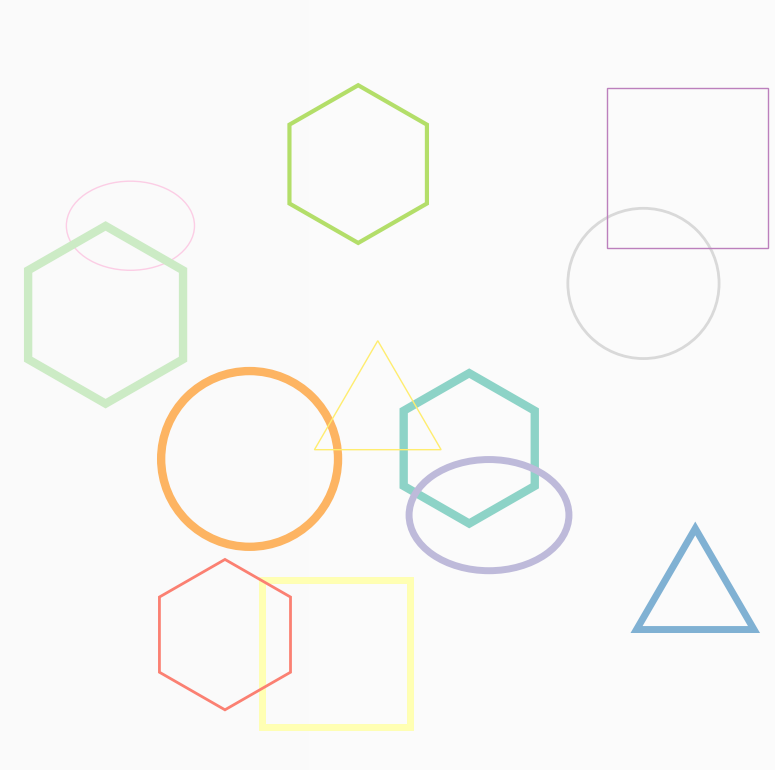[{"shape": "hexagon", "thickness": 3, "radius": 0.49, "center": [0.605, 0.418]}, {"shape": "square", "thickness": 2.5, "radius": 0.48, "center": [0.433, 0.152]}, {"shape": "oval", "thickness": 2.5, "radius": 0.52, "center": [0.631, 0.331]}, {"shape": "hexagon", "thickness": 1, "radius": 0.49, "center": [0.29, 0.176]}, {"shape": "triangle", "thickness": 2.5, "radius": 0.44, "center": [0.897, 0.226]}, {"shape": "circle", "thickness": 3, "radius": 0.57, "center": [0.322, 0.404]}, {"shape": "hexagon", "thickness": 1.5, "radius": 0.51, "center": [0.462, 0.787]}, {"shape": "oval", "thickness": 0.5, "radius": 0.41, "center": [0.168, 0.707]}, {"shape": "circle", "thickness": 1, "radius": 0.49, "center": [0.83, 0.632]}, {"shape": "square", "thickness": 0.5, "radius": 0.52, "center": [0.887, 0.782]}, {"shape": "hexagon", "thickness": 3, "radius": 0.58, "center": [0.136, 0.591]}, {"shape": "triangle", "thickness": 0.5, "radius": 0.47, "center": [0.487, 0.463]}]